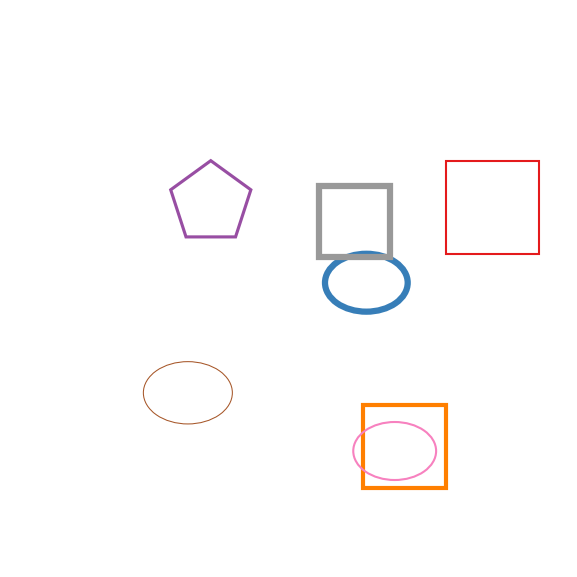[{"shape": "square", "thickness": 1, "radius": 0.4, "center": [0.853, 0.64]}, {"shape": "oval", "thickness": 3, "radius": 0.36, "center": [0.634, 0.51]}, {"shape": "pentagon", "thickness": 1.5, "radius": 0.36, "center": [0.365, 0.648]}, {"shape": "square", "thickness": 2, "radius": 0.36, "center": [0.7, 0.226]}, {"shape": "oval", "thickness": 0.5, "radius": 0.39, "center": [0.325, 0.319]}, {"shape": "oval", "thickness": 1, "radius": 0.36, "center": [0.683, 0.218]}, {"shape": "square", "thickness": 3, "radius": 0.31, "center": [0.614, 0.616]}]